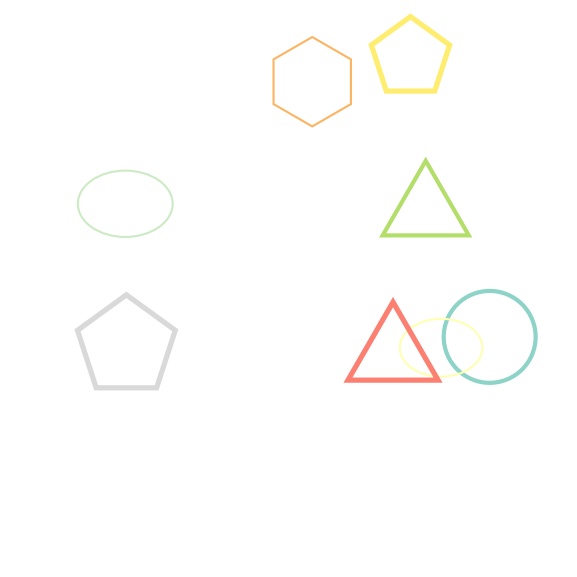[{"shape": "circle", "thickness": 2, "radius": 0.4, "center": [0.848, 0.416]}, {"shape": "oval", "thickness": 1, "radius": 0.36, "center": [0.764, 0.397]}, {"shape": "triangle", "thickness": 2.5, "radius": 0.45, "center": [0.681, 0.386]}, {"shape": "hexagon", "thickness": 1, "radius": 0.39, "center": [0.541, 0.858]}, {"shape": "triangle", "thickness": 2, "radius": 0.43, "center": [0.737, 0.635]}, {"shape": "pentagon", "thickness": 2.5, "radius": 0.44, "center": [0.219, 0.4]}, {"shape": "oval", "thickness": 1, "radius": 0.41, "center": [0.217, 0.646]}, {"shape": "pentagon", "thickness": 2.5, "radius": 0.36, "center": [0.711, 0.899]}]